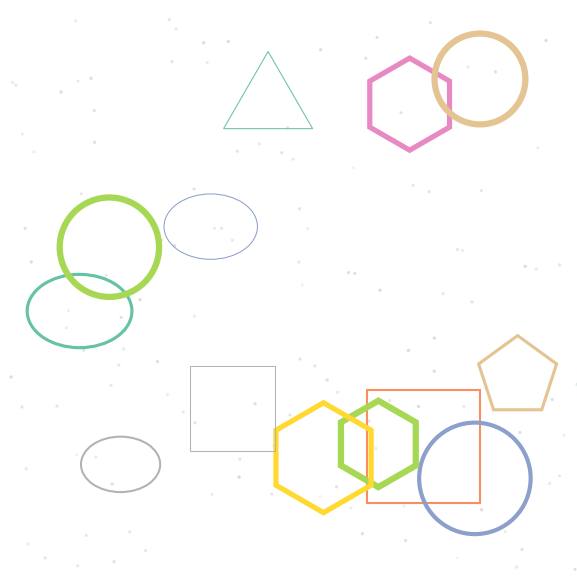[{"shape": "triangle", "thickness": 0.5, "radius": 0.45, "center": [0.464, 0.821]}, {"shape": "oval", "thickness": 1.5, "radius": 0.45, "center": [0.138, 0.461]}, {"shape": "square", "thickness": 1, "radius": 0.49, "center": [0.733, 0.226]}, {"shape": "circle", "thickness": 2, "radius": 0.48, "center": [0.822, 0.171]}, {"shape": "oval", "thickness": 0.5, "radius": 0.4, "center": [0.365, 0.607]}, {"shape": "hexagon", "thickness": 2.5, "radius": 0.4, "center": [0.709, 0.819]}, {"shape": "hexagon", "thickness": 3, "radius": 0.37, "center": [0.655, 0.23]}, {"shape": "circle", "thickness": 3, "radius": 0.43, "center": [0.189, 0.571]}, {"shape": "hexagon", "thickness": 2.5, "radius": 0.48, "center": [0.56, 0.207]}, {"shape": "pentagon", "thickness": 1.5, "radius": 0.35, "center": [0.896, 0.347]}, {"shape": "circle", "thickness": 3, "radius": 0.39, "center": [0.831, 0.862]}, {"shape": "square", "thickness": 0.5, "radius": 0.37, "center": [0.402, 0.292]}, {"shape": "oval", "thickness": 1, "radius": 0.34, "center": [0.209, 0.195]}]